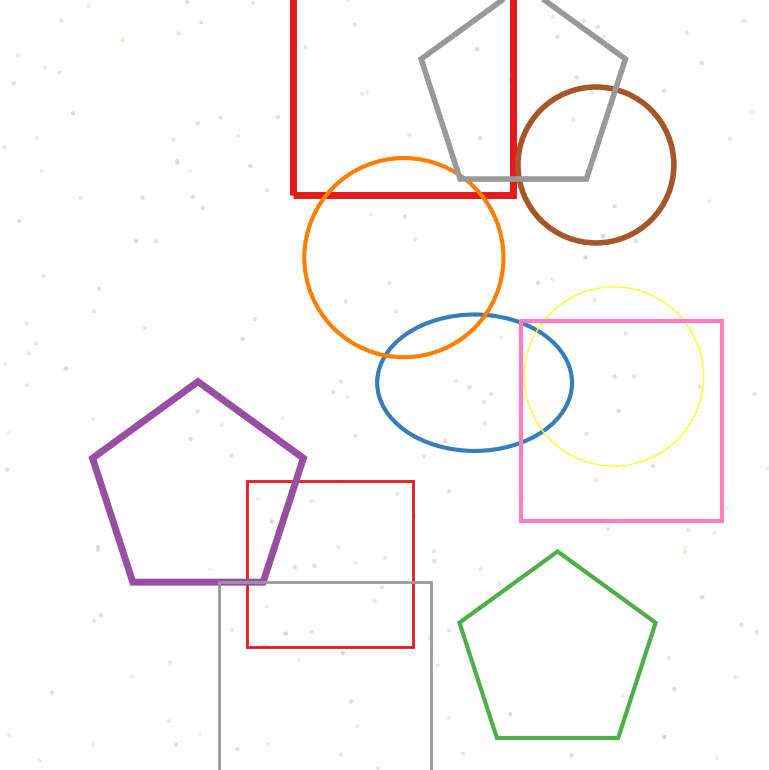[{"shape": "square", "thickness": 1, "radius": 0.54, "center": [0.428, 0.268]}, {"shape": "square", "thickness": 2.5, "radius": 0.71, "center": [0.523, 0.889]}, {"shape": "oval", "thickness": 1.5, "radius": 0.63, "center": [0.616, 0.503]}, {"shape": "pentagon", "thickness": 1.5, "radius": 0.67, "center": [0.724, 0.15]}, {"shape": "pentagon", "thickness": 2.5, "radius": 0.72, "center": [0.257, 0.36]}, {"shape": "circle", "thickness": 1.5, "radius": 0.65, "center": [0.525, 0.665]}, {"shape": "circle", "thickness": 0.5, "radius": 0.58, "center": [0.797, 0.511]}, {"shape": "circle", "thickness": 2, "radius": 0.51, "center": [0.774, 0.786]}, {"shape": "square", "thickness": 1.5, "radius": 0.65, "center": [0.807, 0.453]}, {"shape": "pentagon", "thickness": 2, "radius": 0.7, "center": [0.68, 0.88]}, {"shape": "square", "thickness": 1, "radius": 0.69, "center": [0.423, 0.106]}]